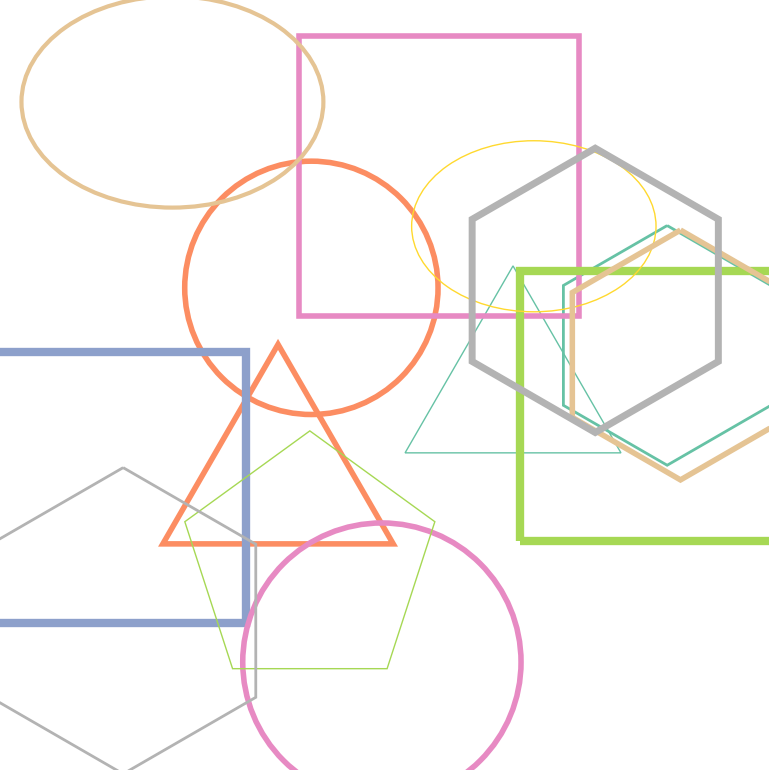[{"shape": "triangle", "thickness": 0.5, "radius": 0.81, "center": [0.666, 0.493]}, {"shape": "hexagon", "thickness": 1, "radius": 0.78, "center": [0.866, 0.551]}, {"shape": "circle", "thickness": 2, "radius": 0.82, "center": [0.404, 0.626]}, {"shape": "triangle", "thickness": 2, "radius": 0.86, "center": [0.361, 0.38]}, {"shape": "square", "thickness": 3, "radius": 0.88, "center": [0.144, 0.367]}, {"shape": "circle", "thickness": 2, "radius": 0.9, "center": [0.496, 0.14]}, {"shape": "square", "thickness": 2, "radius": 0.91, "center": [0.571, 0.772]}, {"shape": "square", "thickness": 3, "radius": 0.88, "center": [0.851, 0.473]}, {"shape": "pentagon", "thickness": 0.5, "radius": 0.85, "center": [0.402, 0.27]}, {"shape": "oval", "thickness": 0.5, "radius": 0.79, "center": [0.693, 0.706]}, {"shape": "hexagon", "thickness": 2, "radius": 0.81, "center": [0.884, 0.539]}, {"shape": "oval", "thickness": 1.5, "radius": 0.98, "center": [0.224, 0.868]}, {"shape": "hexagon", "thickness": 1, "radius": 0.99, "center": [0.16, 0.194]}, {"shape": "hexagon", "thickness": 2.5, "radius": 0.92, "center": [0.773, 0.623]}]